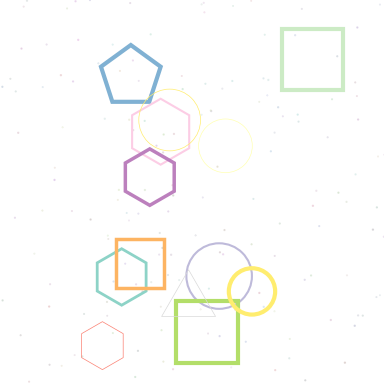[{"shape": "hexagon", "thickness": 2, "radius": 0.37, "center": [0.316, 0.281]}, {"shape": "circle", "thickness": 0.5, "radius": 0.35, "center": [0.586, 0.621]}, {"shape": "circle", "thickness": 1.5, "radius": 0.43, "center": [0.569, 0.283]}, {"shape": "hexagon", "thickness": 0.5, "radius": 0.31, "center": [0.266, 0.102]}, {"shape": "pentagon", "thickness": 3, "radius": 0.41, "center": [0.34, 0.802]}, {"shape": "square", "thickness": 2.5, "radius": 0.31, "center": [0.364, 0.316]}, {"shape": "square", "thickness": 3, "radius": 0.4, "center": [0.537, 0.137]}, {"shape": "hexagon", "thickness": 1.5, "radius": 0.43, "center": [0.417, 0.658]}, {"shape": "triangle", "thickness": 0.5, "radius": 0.4, "center": [0.49, 0.218]}, {"shape": "hexagon", "thickness": 2.5, "radius": 0.37, "center": [0.389, 0.54]}, {"shape": "square", "thickness": 3, "radius": 0.4, "center": [0.812, 0.846]}, {"shape": "circle", "thickness": 0.5, "radius": 0.4, "center": [0.441, 0.688]}, {"shape": "circle", "thickness": 3, "radius": 0.3, "center": [0.655, 0.243]}]